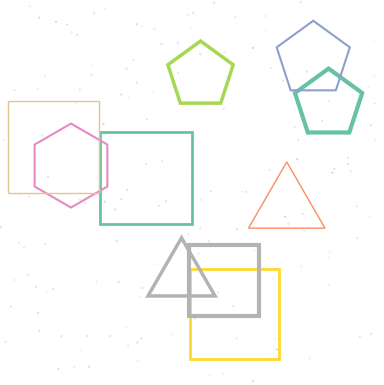[{"shape": "pentagon", "thickness": 3, "radius": 0.46, "center": [0.853, 0.73]}, {"shape": "square", "thickness": 2, "radius": 0.6, "center": [0.379, 0.538]}, {"shape": "triangle", "thickness": 1, "radius": 0.57, "center": [0.745, 0.465]}, {"shape": "pentagon", "thickness": 1.5, "radius": 0.5, "center": [0.814, 0.846]}, {"shape": "hexagon", "thickness": 1.5, "radius": 0.55, "center": [0.184, 0.57]}, {"shape": "pentagon", "thickness": 2.5, "radius": 0.45, "center": [0.521, 0.804]}, {"shape": "square", "thickness": 2, "radius": 0.58, "center": [0.609, 0.184]}, {"shape": "square", "thickness": 1, "radius": 0.59, "center": [0.139, 0.618]}, {"shape": "triangle", "thickness": 2.5, "radius": 0.5, "center": [0.471, 0.282]}, {"shape": "square", "thickness": 3, "radius": 0.46, "center": [0.582, 0.271]}]